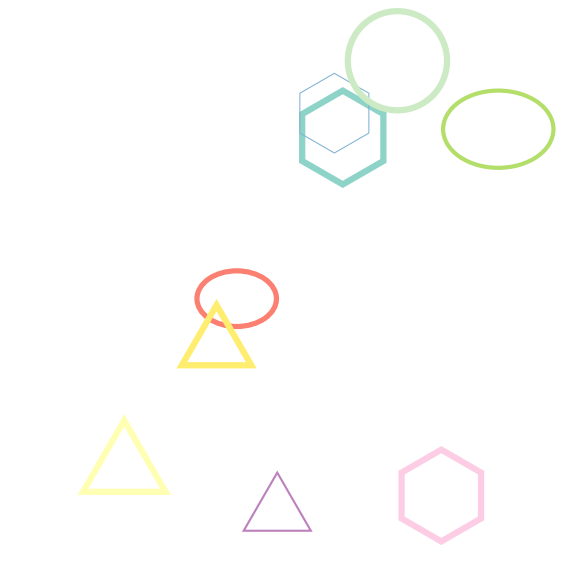[{"shape": "hexagon", "thickness": 3, "radius": 0.41, "center": [0.594, 0.761]}, {"shape": "triangle", "thickness": 3, "radius": 0.41, "center": [0.215, 0.189]}, {"shape": "oval", "thickness": 2.5, "radius": 0.34, "center": [0.41, 0.482]}, {"shape": "hexagon", "thickness": 0.5, "radius": 0.34, "center": [0.579, 0.803]}, {"shape": "oval", "thickness": 2, "radius": 0.48, "center": [0.863, 0.775]}, {"shape": "hexagon", "thickness": 3, "radius": 0.4, "center": [0.764, 0.141]}, {"shape": "triangle", "thickness": 1, "radius": 0.34, "center": [0.48, 0.114]}, {"shape": "circle", "thickness": 3, "radius": 0.43, "center": [0.688, 0.894]}, {"shape": "triangle", "thickness": 3, "radius": 0.35, "center": [0.375, 0.401]}]